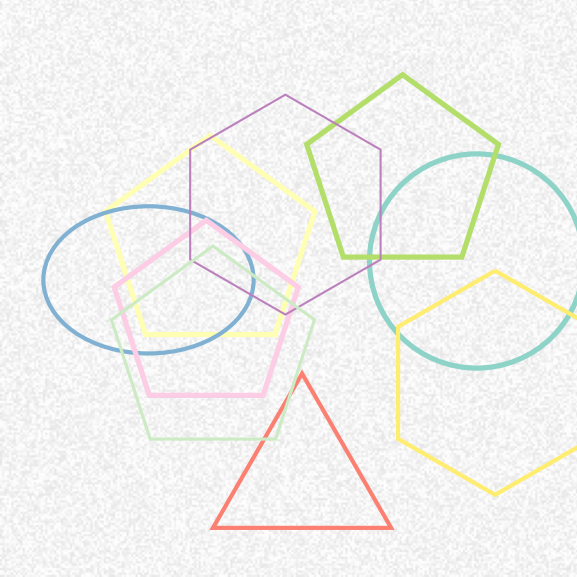[{"shape": "circle", "thickness": 2.5, "radius": 0.93, "center": [0.825, 0.547]}, {"shape": "pentagon", "thickness": 2.5, "radius": 0.95, "center": [0.364, 0.574]}, {"shape": "triangle", "thickness": 2, "radius": 0.89, "center": [0.523, 0.174]}, {"shape": "oval", "thickness": 2, "radius": 0.91, "center": [0.257, 0.515]}, {"shape": "pentagon", "thickness": 2.5, "radius": 0.87, "center": [0.697, 0.695]}, {"shape": "pentagon", "thickness": 2.5, "radius": 0.84, "center": [0.357, 0.45]}, {"shape": "hexagon", "thickness": 1, "radius": 0.95, "center": [0.494, 0.645]}, {"shape": "pentagon", "thickness": 1.5, "radius": 0.92, "center": [0.369, 0.388]}, {"shape": "hexagon", "thickness": 2, "radius": 0.97, "center": [0.857, 0.336]}]